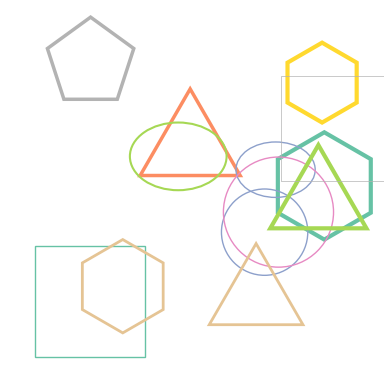[{"shape": "hexagon", "thickness": 3, "radius": 0.7, "center": [0.842, 0.517]}, {"shape": "square", "thickness": 1, "radius": 0.72, "center": [0.233, 0.217]}, {"shape": "triangle", "thickness": 2.5, "radius": 0.75, "center": [0.494, 0.619]}, {"shape": "oval", "thickness": 1, "radius": 0.51, "center": [0.716, 0.559]}, {"shape": "circle", "thickness": 1, "radius": 0.56, "center": [0.687, 0.397]}, {"shape": "circle", "thickness": 1, "radius": 0.72, "center": [0.723, 0.449]}, {"shape": "oval", "thickness": 1.5, "radius": 0.63, "center": [0.463, 0.594]}, {"shape": "triangle", "thickness": 3, "radius": 0.72, "center": [0.827, 0.479]}, {"shape": "hexagon", "thickness": 3, "radius": 0.52, "center": [0.837, 0.785]}, {"shape": "hexagon", "thickness": 2, "radius": 0.61, "center": [0.319, 0.257]}, {"shape": "triangle", "thickness": 2, "radius": 0.7, "center": [0.665, 0.227]}, {"shape": "pentagon", "thickness": 2.5, "radius": 0.59, "center": [0.235, 0.838]}, {"shape": "square", "thickness": 0.5, "radius": 0.69, "center": [0.867, 0.666]}]